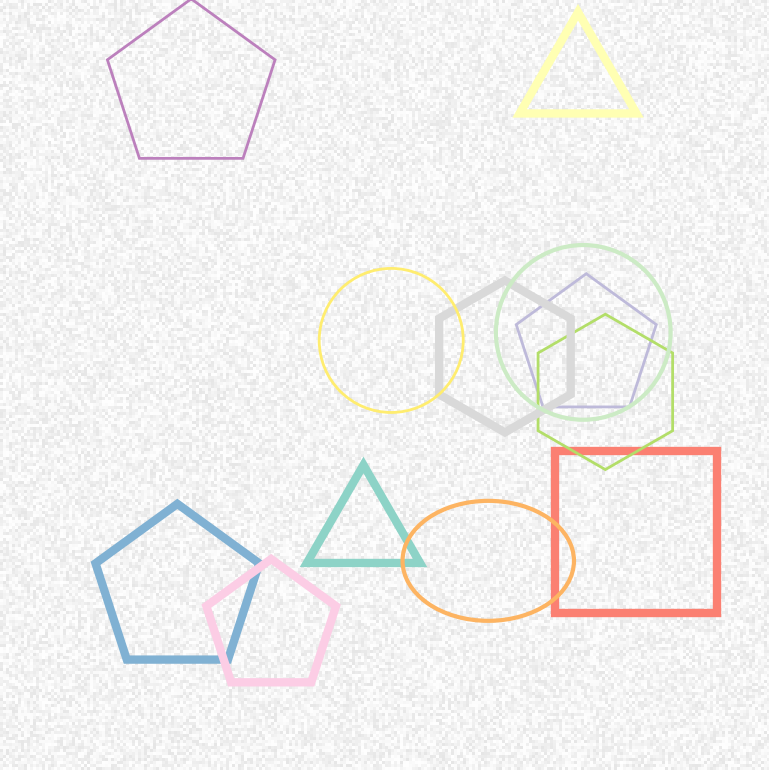[{"shape": "triangle", "thickness": 3, "radius": 0.42, "center": [0.472, 0.311]}, {"shape": "triangle", "thickness": 3, "radius": 0.44, "center": [0.751, 0.896]}, {"shape": "pentagon", "thickness": 1, "radius": 0.48, "center": [0.761, 0.549]}, {"shape": "square", "thickness": 3, "radius": 0.53, "center": [0.826, 0.309]}, {"shape": "pentagon", "thickness": 3, "radius": 0.56, "center": [0.23, 0.234]}, {"shape": "oval", "thickness": 1.5, "radius": 0.56, "center": [0.634, 0.272]}, {"shape": "hexagon", "thickness": 1, "radius": 0.5, "center": [0.786, 0.491]}, {"shape": "pentagon", "thickness": 3, "radius": 0.44, "center": [0.352, 0.186]}, {"shape": "hexagon", "thickness": 3, "radius": 0.49, "center": [0.656, 0.537]}, {"shape": "pentagon", "thickness": 1, "radius": 0.57, "center": [0.248, 0.887]}, {"shape": "circle", "thickness": 1.5, "radius": 0.57, "center": [0.757, 0.568]}, {"shape": "circle", "thickness": 1, "radius": 0.47, "center": [0.508, 0.558]}]